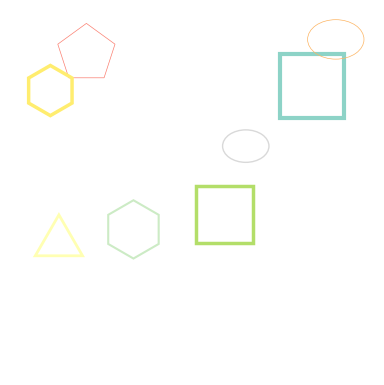[{"shape": "square", "thickness": 3, "radius": 0.42, "center": [0.81, 0.776]}, {"shape": "triangle", "thickness": 2, "radius": 0.35, "center": [0.153, 0.371]}, {"shape": "pentagon", "thickness": 0.5, "radius": 0.39, "center": [0.224, 0.861]}, {"shape": "oval", "thickness": 0.5, "radius": 0.37, "center": [0.872, 0.898]}, {"shape": "square", "thickness": 2.5, "radius": 0.37, "center": [0.583, 0.443]}, {"shape": "oval", "thickness": 1, "radius": 0.3, "center": [0.638, 0.621]}, {"shape": "hexagon", "thickness": 1.5, "radius": 0.38, "center": [0.347, 0.404]}, {"shape": "hexagon", "thickness": 2.5, "radius": 0.33, "center": [0.131, 0.765]}]